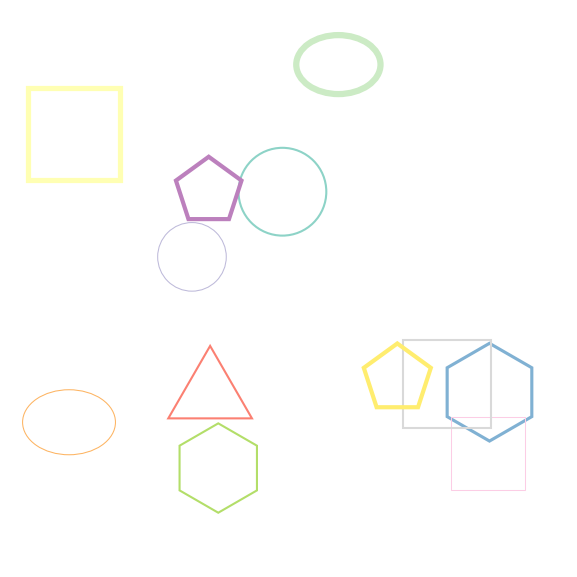[{"shape": "circle", "thickness": 1, "radius": 0.38, "center": [0.489, 0.667]}, {"shape": "square", "thickness": 2.5, "radius": 0.4, "center": [0.128, 0.768]}, {"shape": "circle", "thickness": 0.5, "radius": 0.3, "center": [0.332, 0.554]}, {"shape": "triangle", "thickness": 1, "radius": 0.42, "center": [0.364, 0.317]}, {"shape": "hexagon", "thickness": 1.5, "radius": 0.42, "center": [0.848, 0.32]}, {"shape": "oval", "thickness": 0.5, "radius": 0.4, "center": [0.12, 0.268]}, {"shape": "hexagon", "thickness": 1, "radius": 0.39, "center": [0.378, 0.189]}, {"shape": "square", "thickness": 0.5, "radius": 0.32, "center": [0.845, 0.214]}, {"shape": "square", "thickness": 1, "radius": 0.38, "center": [0.774, 0.334]}, {"shape": "pentagon", "thickness": 2, "radius": 0.3, "center": [0.361, 0.668]}, {"shape": "oval", "thickness": 3, "radius": 0.36, "center": [0.586, 0.887]}, {"shape": "pentagon", "thickness": 2, "radius": 0.31, "center": [0.688, 0.343]}]